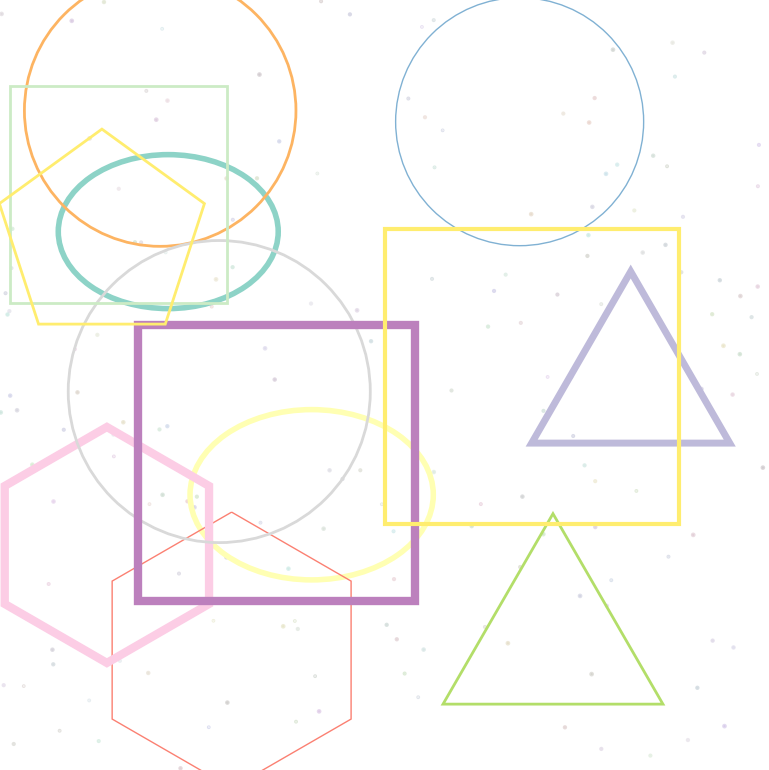[{"shape": "oval", "thickness": 2, "radius": 0.71, "center": [0.218, 0.699]}, {"shape": "oval", "thickness": 2, "radius": 0.79, "center": [0.405, 0.357]}, {"shape": "triangle", "thickness": 2.5, "radius": 0.74, "center": [0.819, 0.499]}, {"shape": "hexagon", "thickness": 0.5, "radius": 0.9, "center": [0.301, 0.156]}, {"shape": "circle", "thickness": 0.5, "radius": 0.81, "center": [0.675, 0.842]}, {"shape": "circle", "thickness": 1, "radius": 0.88, "center": [0.208, 0.856]}, {"shape": "triangle", "thickness": 1, "radius": 0.82, "center": [0.718, 0.168]}, {"shape": "hexagon", "thickness": 3, "radius": 0.77, "center": [0.139, 0.292]}, {"shape": "circle", "thickness": 1, "radius": 0.98, "center": [0.285, 0.491]}, {"shape": "square", "thickness": 3, "radius": 0.9, "center": [0.359, 0.398]}, {"shape": "square", "thickness": 1, "radius": 0.7, "center": [0.154, 0.747]}, {"shape": "square", "thickness": 1.5, "radius": 0.96, "center": [0.691, 0.511]}, {"shape": "pentagon", "thickness": 1, "radius": 0.7, "center": [0.132, 0.692]}]